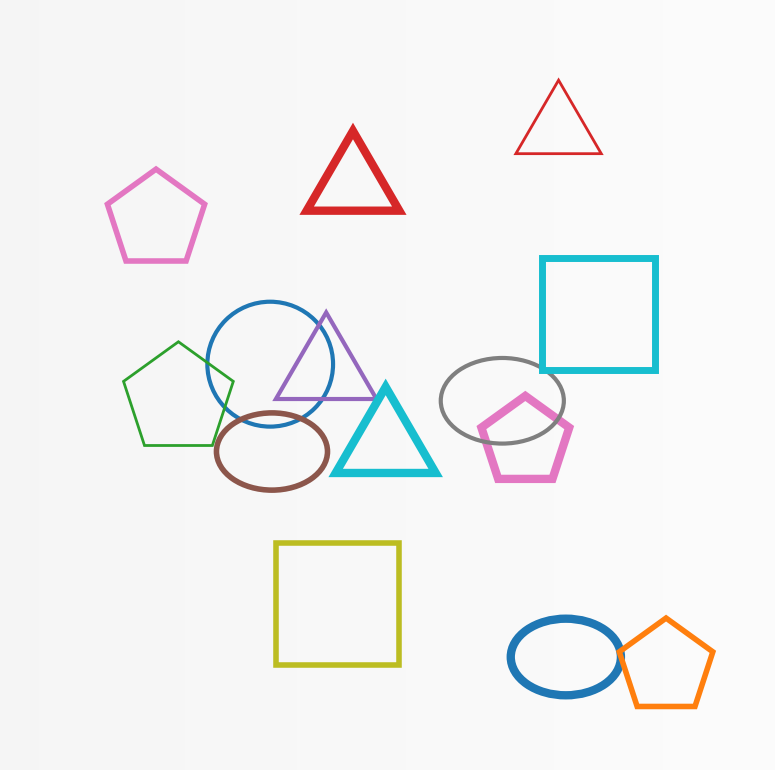[{"shape": "circle", "thickness": 1.5, "radius": 0.41, "center": [0.349, 0.527]}, {"shape": "oval", "thickness": 3, "radius": 0.36, "center": [0.73, 0.147]}, {"shape": "pentagon", "thickness": 2, "radius": 0.32, "center": [0.859, 0.134]}, {"shape": "pentagon", "thickness": 1, "radius": 0.37, "center": [0.23, 0.482]}, {"shape": "triangle", "thickness": 3, "radius": 0.35, "center": [0.455, 0.761]}, {"shape": "triangle", "thickness": 1, "radius": 0.32, "center": [0.721, 0.832]}, {"shape": "triangle", "thickness": 1.5, "radius": 0.37, "center": [0.421, 0.519]}, {"shape": "oval", "thickness": 2, "radius": 0.36, "center": [0.351, 0.414]}, {"shape": "pentagon", "thickness": 2, "radius": 0.33, "center": [0.201, 0.714]}, {"shape": "pentagon", "thickness": 3, "radius": 0.3, "center": [0.678, 0.426]}, {"shape": "oval", "thickness": 1.5, "radius": 0.4, "center": [0.648, 0.48]}, {"shape": "square", "thickness": 2, "radius": 0.4, "center": [0.436, 0.215]}, {"shape": "square", "thickness": 2.5, "radius": 0.36, "center": [0.772, 0.592]}, {"shape": "triangle", "thickness": 3, "radius": 0.37, "center": [0.498, 0.423]}]